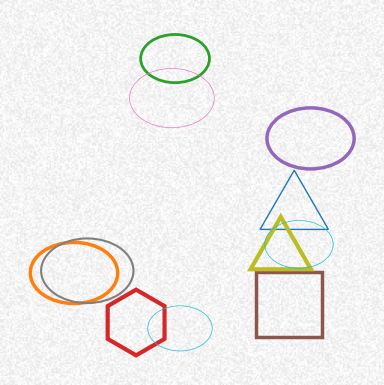[{"shape": "triangle", "thickness": 1, "radius": 0.51, "center": [0.764, 0.455]}, {"shape": "oval", "thickness": 2.5, "radius": 0.57, "center": [0.192, 0.291]}, {"shape": "oval", "thickness": 2, "radius": 0.45, "center": [0.455, 0.848]}, {"shape": "hexagon", "thickness": 3, "radius": 0.43, "center": [0.354, 0.162]}, {"shape": "oval", "thickness": 2.5, "radius": 0.57, "center": [0.807, 0.641]}, {"shape": "square", "thickness": 2.5, "radius": 0.43, "center": [0.751, 0.209]}, {"shape": "oval", "thickness": 0.5, "radius": 0.55, "center": [0.446, 0.745]}, {"shape": "oval", "thickness": 1.5, "radius": 0.6, "center": [0.227, 0.297]}, {"shape": "triangle", "thickness": 3, "radius": 0.45, "center": [0.729, 0.346]}, {"shape": "oval", "thickness": 0.5, "radius": 0.42, "center": [0.467, 0.147]}, {"shape": "oval", "thickness": 0.5, "radius": 0.44, "center": [0.777, 0.365]}]